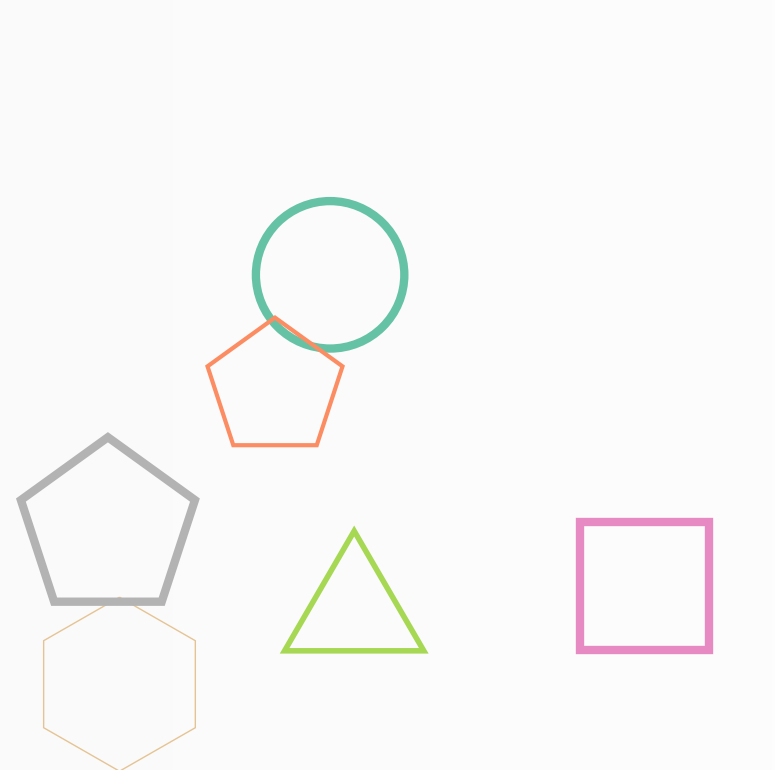[{"shape": "circle", "thickness": 3, "radius": 0.48, "center": [0.426, 0.643]}, {"shape": "pentagon", "thickness": 1.5, "radius": 0.46, "center": [0.355, 0.496]}, {"shape": "square", "thickness": 3, "radius": 0.41, "center": [0.832, 0.239]}, {"shape": "triangle", "thickness": 2, "radius": 0.52, "center": [0.457, 0.207]}, {"shape": "hexagon", "thickness": 0.5, "radius": 0.56, "center": [0.154, 0.111]}, {"shape": "pentagon", "thickness": 3, "radius": 0.59, "center": [0.139, 0.314]}]